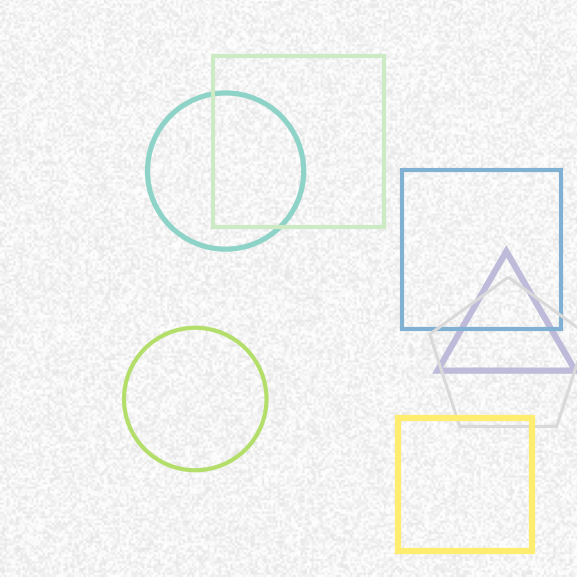[{"shape": "circle", "thickness": 2.5, "radius": 0.68, "center": [0.391, 0.703]}, {"shape": "triangle", "thickness": 3, "radius": 0.69, "center": [0.877, 0.426]}, {"shape": "square", "thickness": 2, "radius": 0.69, "center": [0.833, 0.567]}, {"shape": "circle", "thickness": 2, "radius": 0.62, "center": [0.338, 0.308]}, {"shape": "pentagon", "thickness": 1.5, "radius": 0.71, "center": [0.88, 0.376]}, {"shape": "square", "thickness": 2, "radius": 0.74, "center": [0.517, 0.755]}, {"shape": "square", "thickness": 3, "radius": 0.58, "center": [0.806, 0.16]}]